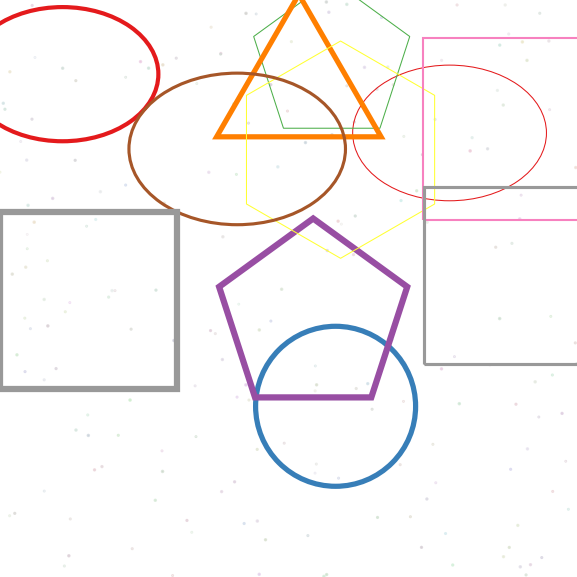[{"shape": "oval", "thickness": 0.5, "radius": 0.84, "center": [0.778, 0.769]}, {"shape": "oval", "thickness": 2, "radius": 0.83, "center": [0.108, 0.871]}, {"shape": "circle", "thickness": 2.5, "radius": 0.69, "center": [0.581, 0.296]}, {"shape": "pentagon", "thickness": 0.5, "radius": 0.71, "center": [0.574, 0.892]}, {"shape": "pentagon", "thickness": 3, "radius": 0.86, "center": [0.542, 0.45]}, {"shape": "triangle", "thickness": 2.5, "radius": 0.82, "center": [0.517, 0.844]}, {"shape": "hexagon", "thickness": 0.5, "radius": 0.94, "center": [0.59, 0.74]}, {"shape": "oval", "thickness": 1.5, "radius": 0.94, "center": [0.411, 0.741]}, {"shape": "square", "thickness": 1, "radius": 0.79, "center": [0.89, 0.776]}, {"shape": "square", "thickness": 3, "radius": 0.77, "center": [0.153, 0.479]}, {"shape": "square", "thickness": 1.5, "radius": 0.76, "center": [0.887, 0.522]}]